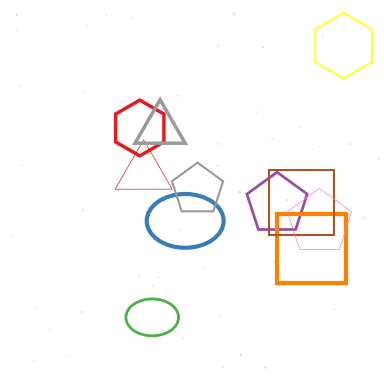[{"shape": "triangle", "thickness": 0.5, "radius": 0.43, "center": [0.373, 0.551]}, {"shape": "hexagon", "thickness": 2.5, "radius": 0.36, "center": [0.363, 0.668]}, {"shape": "oval", "thickness": 3, "radius": 0.5, "center": [0.481, 0.426]}, {"shape": "oval", "thickness": 2, "radius": 0.34, "center": [0.395, 0.176]}, {"shape": "pentagon", "thickness": 2, "radius": 0.41, "center": [0.72, 0.47]}, {"shape": "square", "thickness": 3, "radius": 0.45, "center": [0.809, 0.354]}, {"shape": "hexagon", "thickness": 1.5, "radius": 0.43, "center": [0.892, 0.881]}, {"shape": "square", "thickness": 1.5, "radius": 0.42, "center": [0.783, 0.473]}, {"shape": "pentagon", "thickness": 0.5, "radius": 0.44, "center": [0.83, 0.423]}, {"shape": "triangle", "thickness": 2.5, "radius": 0.38, "center": [0.416, 0.666]}, {"shape": "pentagon", "thickness": 1.5, "radius": 0.35, "center": [0.513, 0.508]}]